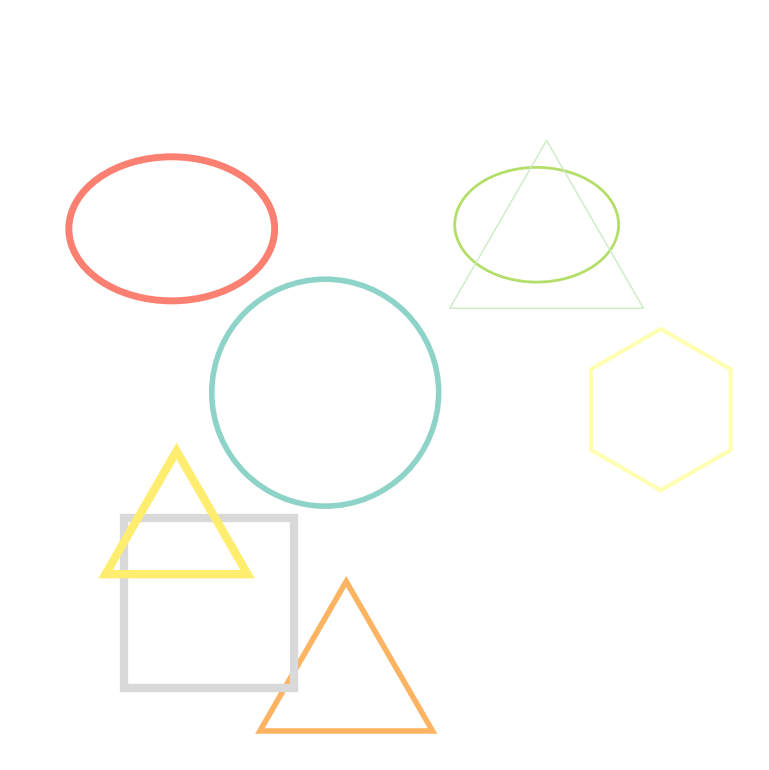[{"shape": "circle", "thickness": 2, "radius": 0.74, "center": [0.422, 0.49]}, {"shape": "hexagon", "thickness": 1.5, "radius": 0.52, "center": [0.858, 0.468]}, {"shape": "oval", "thickness": 2.5, "radius": 0.67, "center": [0.223, 0.703]}, {"shape": "triangle", "thickness": 2, "radius": 0.65, "center": [0.45, 0.115]}, {"shape": "oval", "thickness": 1, "radius": 0.53, "center": [0.697, 0.708]}, {"shape": "square", "thickness": 3, "radius": 0.55, "center": [0.271, 0.217]}, {"shape": "triangle", "thickness": 0.5, "radius": 0.73, "center": [0.71, 0.672]}, {"shape": "triangle", "thickness": 3, "radius": 0.53, "center": [0.229, 0.308]}]